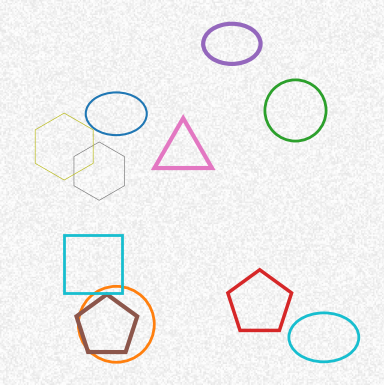[{"shape": "oval", "thickness": 1.5, "radius": 0.4, "center": [0.302, 0.704]}, {"shape": "circle", "thickness": 2, "radius": 0.49, "center": [0.302, 0.158]}, {"shape": "circle", "thickness": 2, "radius": 0.4, "center": [0.768, 0.713]}, {"shape": "pentagon", "thickness": 2.5, "radius": 0.44, "center": [0.675, 0.212]}, {"shape": "oval", "thickness": 3, "radius": 0.37, "center": [0.602, 0.886]}, {"shape": "pentagon", "thickness": 3, "radius": 0.41, "center": [0.278, 0.153]}, {"shape": "triangle", "thickness": 3, "radius": 0.43, "center": [0.476, 0.607]}, {"shape": "hexagon", "thickness": 0.5, "radius": 0.38, "center": [0.258, 0.555]}, {"shape": "hexagon", "thickness": 0.5, "radius": 0.43, "center": [0.167, 0.619]}, {"shape": "square", "thickness": 2, "radius": 0.38, "center": [0.243, 0.316]}, {"shape": "oval", "thickness": 2, "radius": 0.45, "center": [0.841, 0.124]}]